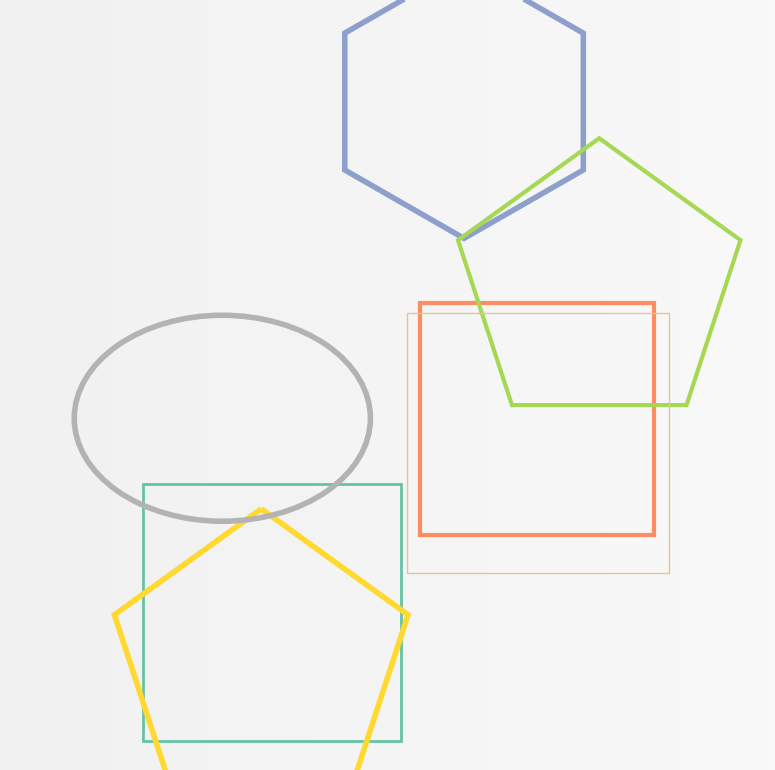[{"shape": "square", "thickness": 1, "radius": 0.83, "center": [0.351, 0.205]}, {"shape": "square", "thickness": 1.5, "radius": 0.75, "center": [0.693, 0.456]}, {"shape": "hexagon", "thickness": 2, "radius": 0.89, "center": [0.599, 0.868]}, {"shape": "pentagon", "thickness": 1.5, "radius": 0.96, "center": [0.773, 0.629]}, {"shape": "pentagon", "thickness": 2, "radius": 1.0, "center": [0.337, 0.14]}, {"shape": "square", "thickness": 0.5, "radius": 0.85, "center": [0.694, 0.425]}, {"shape": "oval", "thickness": 2, "radius": 0.96, "center": [0.287, 0.457]}]